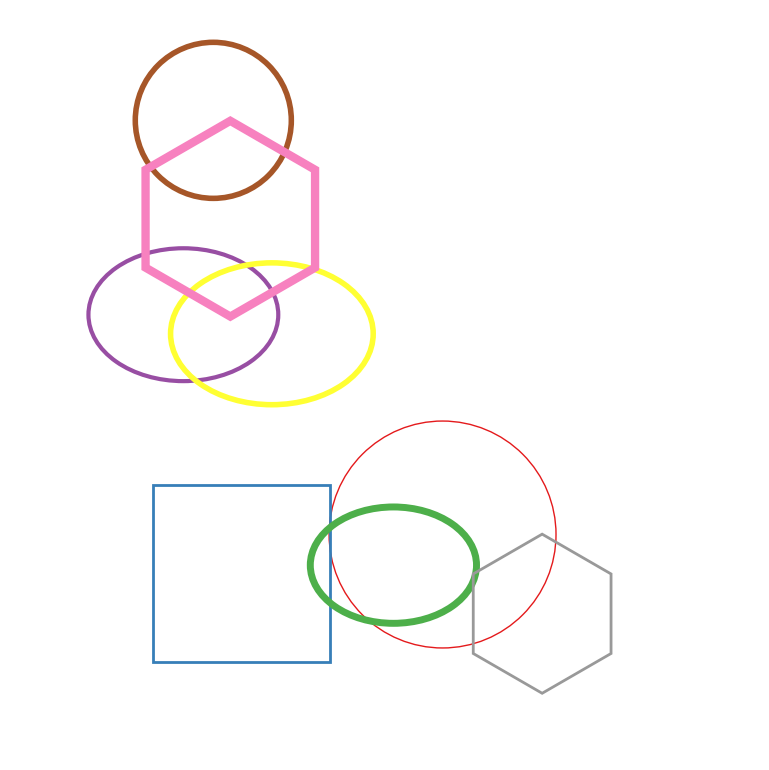[{"shape": "circle", "thickness": 0.5, "radius": 0.74, "center": [0.575, 0.306]}, {"shape": "square", "thickness": 1, "radius": 0.58, "center": [0.314, 0.255]}, {"shape": "oval", "thickness": 2.5, "radius": 0.54, "center": [0.511, 0.266]}, {"shape": "oval", "thickness": 1.5, "radius": 0.62, "center": [0.238, 0.591]}, {"shape": "oval", "thickness": 2, "radius": 0.66, "center": [0.353, 0.567]}, {"shape": "circle", "thickness": 2, "radius": 0.51, "center": [0.277, 0.844]}, {"shape": "hexagon", "thickness": 3, "radius": 0.64, "center": [0.299, 0.716]}, {"shape": "hexagon", "thickness": 1, "radius": 0.52, "center": [0.704, 0.203]}]